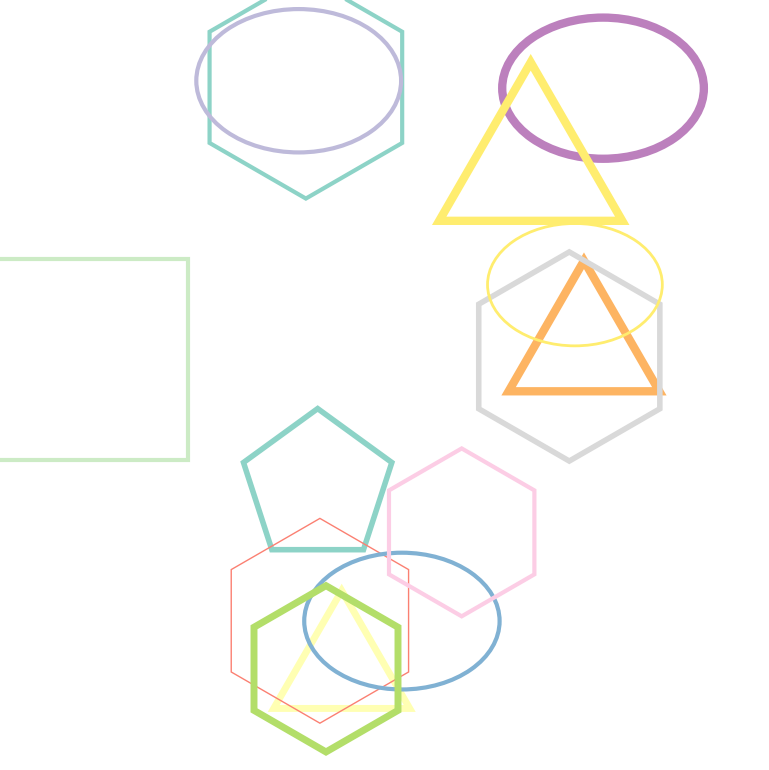[{"shape": "hexagon", "thickness": 1.5, "radius": 0.72, "center": [0.397, 0.887]}, {"shape": "pentagon", "thickness": 2, "radius": 0.51, "center": [0.413, 0.368]}, {"shape": "triangle", "thickness": 2.5, "radius": 0.51, "center": [0.444, 0.131]}, {"shape": "oval", "thickness": 1.5, "radius": 0.66, "center": [0.388, 0.895]}, {"shape": "hexagon", "thickness": 0.5, "radius": 0.66, "center": [0.415, 0.194]}, {"shape": "oval", "thickness": 1.5, "radius": 0.63, "center": [0.522, 0.193]}, {"shape": "triangle", "thickness": 3, "radius": 0.57, "center": [0.758, 0.548]}, {"shape": "hexagon", "thickness": 2.5, "radius": 0.54, "center": [0.423, 0.131]}, {"shape": "hexagon", "thickness": 1.5, "radius": 0.55, "center": [0.6, 0.309]}, {"shape": "hexagon", "thickness": 2, "radius": 0.68, "center": [0.739, 0.537]}, {"shape": "oval", "thickness": 3, "radius": 0.65, "center": [0.783, 0.885]}, {"shape": "square", "thickness": 1.5, "radius": 0.65, "center": [0.114, 0.533]}, {"shape": "oval", "thickness": 1, "radius": 0.57, "center": [0.747, 0.63]}, {"shape": "triangle", "thickness": 3, "radius": 0.69, "center": [0.689, 0.782]}]